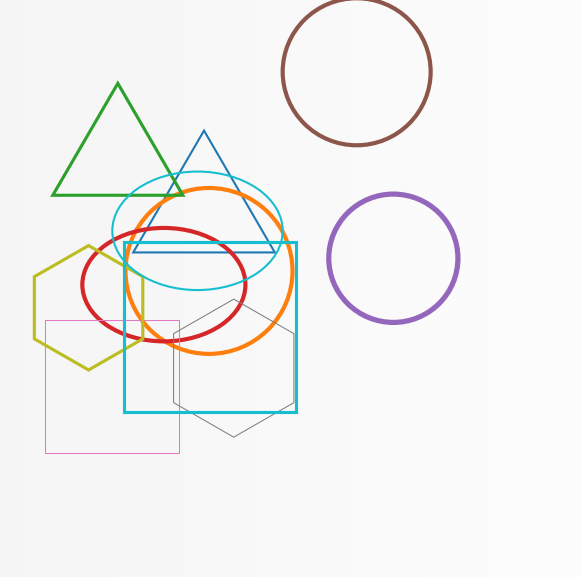[{"shape": "triangle", "thickness": 1, "radius": 0.7, "center": [0.351, 0.632]}, {"shape": "circle", "thickness": 2, "radius": 0.72, "center": [0.36, 0.53]}, {"shape": "triangle", "thickness": 1.5, "radius": 0.65, "center": [0.203, 0.726]}, {"shape": "oval", "thickness": 2, "radius": 0.7, "center": [0.282, 0.506]}, {"shape": "circle", "thickness": 2.5, "radius": 0.56, "center": [0.677, 0.552]}, {"shape": "circle", "thickness": 2, "radius": 0.64, "center": [0.614, 0.875]}, {"shape": "square", "thickness": 0.5, "radius": 0.58, "center": [0.193, 0.33]}, {"shape": "hexagon", "thickness": 0.5, "radius": 0.6, "center": [0.402, 0.362]}, {"shape": "hexagon", "thickness": 1.5, "radius": 0.54, "center": [0.152, 0.466]}, {"shape": "square", "thickness": 1.5, "radius": 0.74, "center": [0.361, 0.433]}, {"shape": "oval", "thickness": 1, "radius": 0.73, "center": [0.34, 0.599]}]